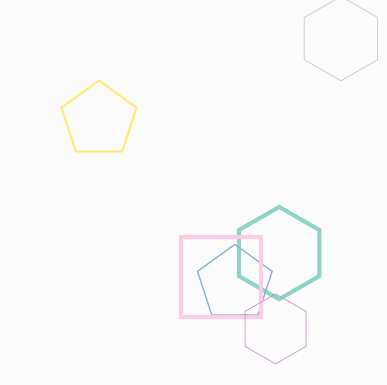[{"shape": "hexagon", "thickness": 3, "radius": 0.6, "center": [0.72, 0.343]}, {"shape": "hexagon", "thickness": 0.5, "radius": 0.55, "center": [0.88, 0.9]}, {"shape": "pentagon", "thickness": 1, "radius": 0.51, "center": [0.606, 0.264]}, {"shape": "square", "thickness": 3, "radius": 0.52, "center": [0.57, 0.281]}, {"shape": "hexagon", "thickness": 0.5, "radius": 0.45, "center": [0.711, 0.146]}, {"shape": "pentagon", "thickness": 1.5, "radius": 0.51, "center": [0.256, 0.689]}]